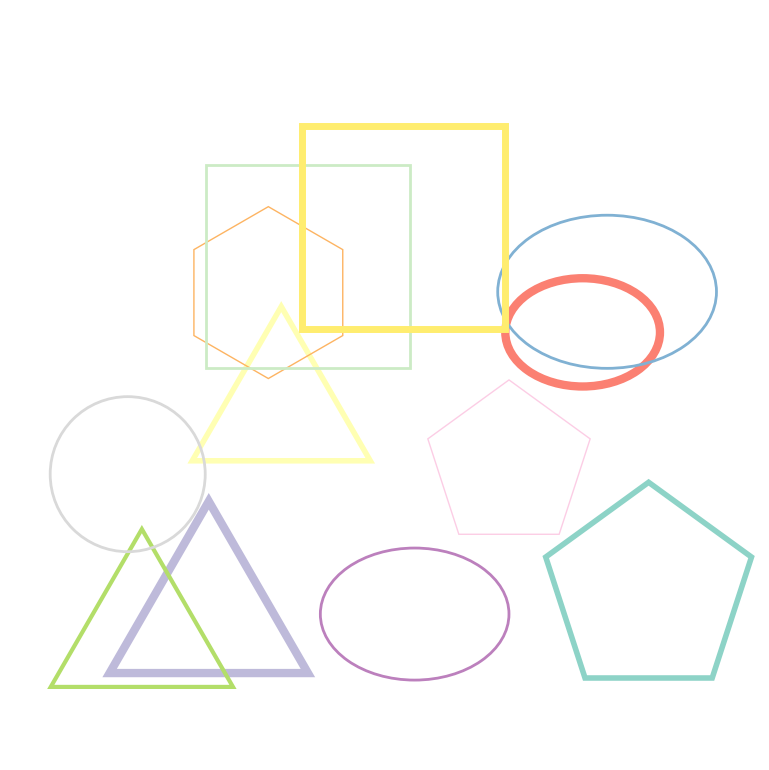[{"shape": "pentagon", "thickness": 2, "radius": 0.7, "center": [0.842, 0.233]}, {"shape": "triangle", "thickness": 2, "radius": 0.67, "center": [0.365, 0.468]}, {"shape": "triangle", "thickness": 3, "radius": 0.74, "center": [0.271, 0.2]}, {"shape": "oval", "thickness": 3, "radius": 0.5, "center": [0.757, 0.568]}, {"shape": "oval", "thickness": 1, "radius": 0.71, "center": [0.788, 0.621]}, {"shape": "hexagon", "thickness": 0.5, "radius": 0.56, "center": [0.348, 0.62]}, {"shape": "triangle", "thickness": 1.5, "radius": 0.68, "center": [0.184, 0.176]}, {"shape": "pentagon", "thickness": 0.5, "radius": 0.55, "center": [0.661, 0.396]}, {"shape": "circle", "thickness": 1, "radius": 0.5, "center": [0.166, 0.384]}, {"shape": "oval", "thickness": 1, "radius": 0.61, "center": [0.539, 0.203]}, {"shape": "square", "thickness": 1, "radius": 0.66, "center": [0.4, 0.654]}, {"shape": "square", "thickness": 2.5, "radius": 0.66, "center": [0.524, 0.704]}]